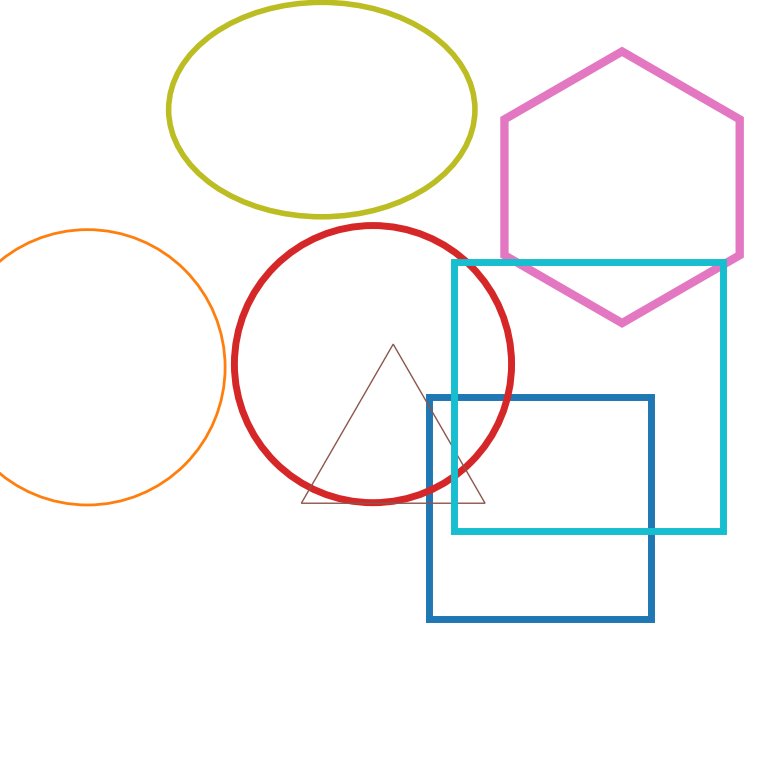[{"shape": "square", "thickness": 2.5, "radius": 0.72, "center": [0.701, 0.34]}, {"shape": "circle", "thickness": 1, "radius": 0.89, "center": [0.114, 0.523]}, {"shape": "circle", "thickness": 2.5, "radius": 0.9, "center": [0.484, 0.527]}, {"shape": "triangle", "thickness": 0.5, "radius": 0.69, "center": [0.511, 0.415]}, {"shape": "hexagon", "thickness": 3, "radius": 0.88, "center": [0.808, 0.757]}, {"shape": "oval", "thickness": 2, "radius": 0.99, "center": [0.418, 0.858]}, {"shape": "square", "thickness": 2.5, "radius": 0.87, "center": [0.764, 0.485]}]